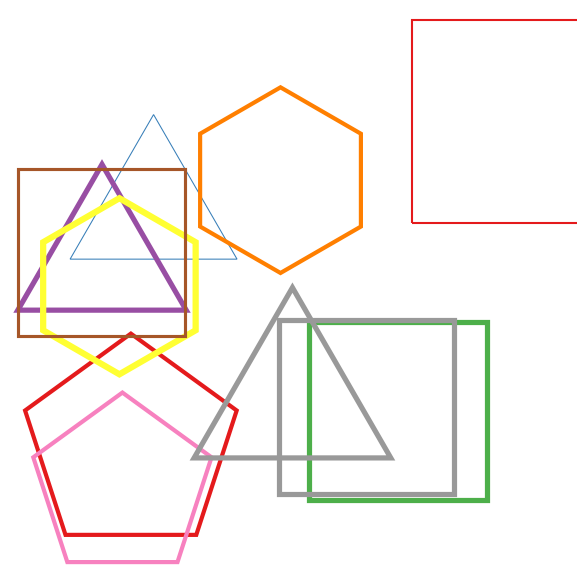[{"shape": "square", "thickness": 1, "radius": 0.88, "center": [0.889, 0.789]}, {"shape": "pentagon", "thickness": 2, "radius": 0.96, "center": [0.227, 0.229]}, {"shape": "triangle", "thickness": 0.5, "radius": 0.83, "center": [0.266, 0.634]}, {"shape": "square", "thickness": 2.5, "radius": 0.77, "center": [0.689, 0.287]}, {"shape": "triangle", "thickness": 2.5, "radius": 0.84, "center": [0.177, 0.546]}, {"shape": "hexagon", "thickness": 2, "radius": 0.8, "center": [0.486, 0.687]}, {"shape": "hexagon", "thickness": 3, "radius": 0.76, "center": [0.207, 0.503]}, {"shape": "square", "thickness": 1.5, "radius": 0.72, "center": [0.176, 0.562]}, {"shape": "pentagon", "thickness": 2, "radius": 0.81, "center": [0.212, 0.157]}, {"shape": "square", "thickness": 2.5, "radius": 0.75, "center": [0.635, 0.294]}, {"shape": "triangle", "thickness": 2.5, "radius": 0.98, "center": [0.506, 0.304]}]